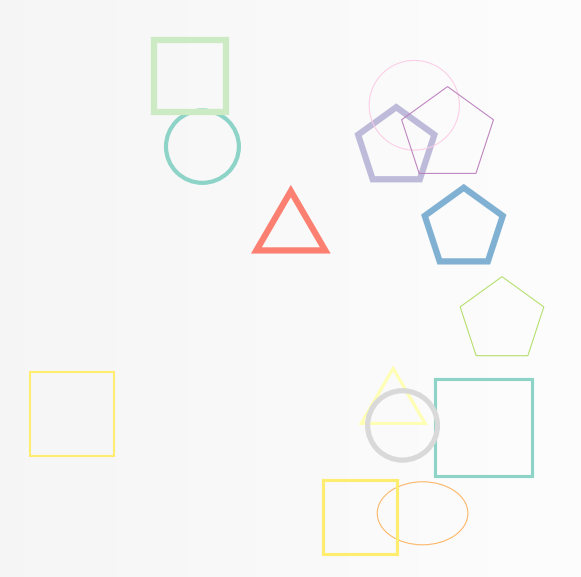[{"shape": "square", "thickness": 1.5, "radius": 0.42, "center": [0.832, 0.259]}, {"shape": "circle", "thickness": 2, "radius": 0.31, "center": [0.348, 0.745]}, {"shape": "triangle", "thickness": 1.5, "radius": 0.32, "center": [0.676, 0.298]}, {"shape": "pentagon", "thickness": 3, "radius": 0.35, "center": [0.682, 0.745]}, {"shape": "triangle", "thickness": 3, "radius": 0.34, "center": [0.5, 0.6]}, {"shape": "pentagon", "thickness": 3, "radius": 0.35, "center": [0.798, 0.604]}, {"shape": "oval", "thickness": 0.5, "radius": 0.39, "center": [0.727, 0.11]}, {"shape": "pentagon", "thickness": 0.5, "radius": 0.38, "center": [0.864, 0.444]}, {"shape": "circle", "thickness": 0.5, "radius": 0.39, "center": [0.713, 0.817]}, {"shape": "circle", "thickness": 2.5, "radius": 0.3, "center": [0.693, 0.262]}, {"shape": "pentagon", "thickness": 0.5, "radius": 0.42, "center": [0.77, 0.766]}, {"shape": "square", "thickness": 3, "radius": 0.31, "center": [0.327, 0.867]}, {"shape": "square", "thickness": 1, "radius": 0.36, "center": [0.123, 0.282]}, {"shape": "square", "thickness": 1.5, "radius": 0.32, "center": [0.619, 0.104]}]